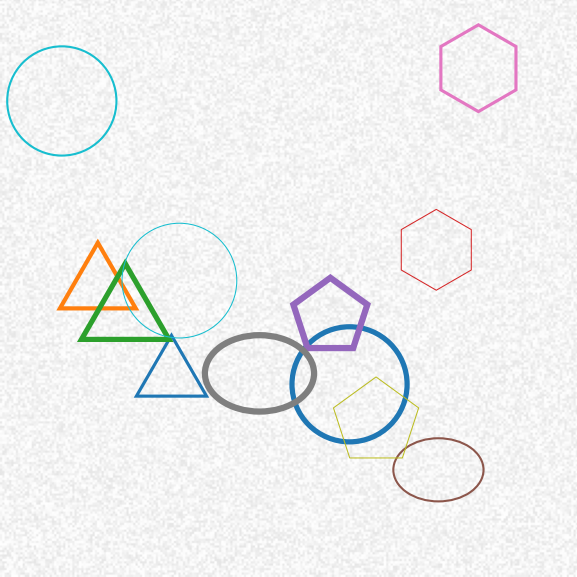[{"shape": "triangle", "thickness": 1.5, "radius": 0.35, "center": [0.297, 0.348]}, {"shape": "circle", "thickness": 2.5, "radius": 0.5, "center": [0.605, 0.334]}, {"shape": "triangle", "thickness": 2, "radius": 0.38, "center": [0.169, 0.503]}, {"shape": "triangle", "thickness": 2.5, "radius": 0.44, "center": [0.217, 0.455]}, {"shape": "hexagon", "thickness": 0.5, "radius": 0.35, "center": [0.755, 0.567]}, {"shape": "pentagon", "thickness": 3, "radius": 0.34, "center": [0.572, 0.451]}, {"shape": "oval", "thickness": 1, "radius": 0.39, "center": [0.759, 0.186]}, {"shape": "hexagon", "thickness": 1.5, "radius": 0.38, "center": [0.828, 0.881]}, {"shape": "oval", "thickness": 3, "radius": 0.47, "center": [0.449, 0.353]}, {"shape": "pentagon", "thickness": 0.5, "radius": 0.39, "center": [0.651, 0.269]}, {"shape": "circle", "thickness": 1, "radius": 0.47, "center": [0.107, 0.824]}, {"shape": "circle", "thickness": 0.5, "radius": 0.5, "center": [0.311, 0.513]}]